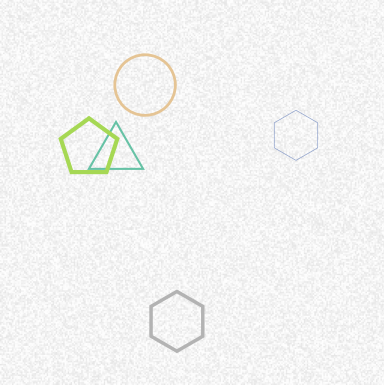[{"shape": "triangle", "thickness": 1.5, "radius": 0.41, "center": [0.301, 0.602]}, {"shape": "hexagon", "thickness": 0.5, "radius": 0.33, "center": [0.769, 0.649]}, {"shape": "pentagon", "thickness": 3, "radius": 0.39, "center": [0.231, 0.615]}, {"shape": "circle", "thickness": 2, "radius": 0.39, "center": [0.377, 0.779]}, {"shape": "hexagon", "thickness": 2.5, "radius": 0.39, "center": [0.46, 0.165]}]